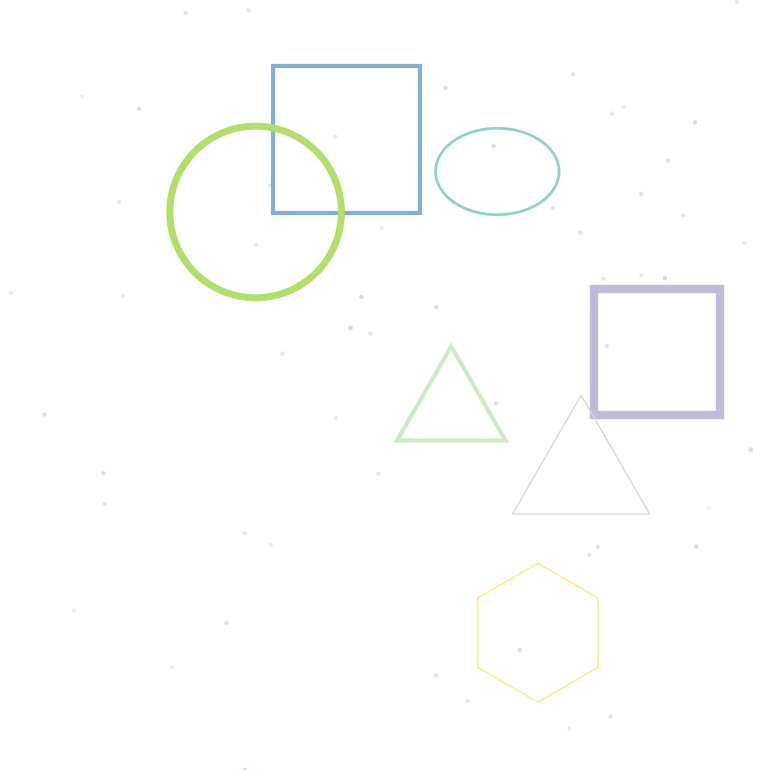[{"shape": "oval", "thickness": 1, "radius": 0.4, "center": [0.646, 0.777]}, {"shape": "square", "thickness": 3, "radius": 0.41, "center": [0.854, 0.543]}, {"shape": "square", "thickness": 1.5, "radius": 0.48, "center": [0.451, 0.819]}, {"shape": "circle", "thickness": 2.5, "radius": 0.56, "center": [0.332, 0.725]}, {"shape": "triangle", "thickness": 0.5, "radius": 0.51, "center": [0.755, 0.384]}, {"shape": "triangle", "thickness": 1.5, "radius": 0.41, "center": [0.586, 0.469]}, {"shape": "hexagon", "thickness": 0.5, "radius": 0.45, "center": [0.699, 0.178]}]